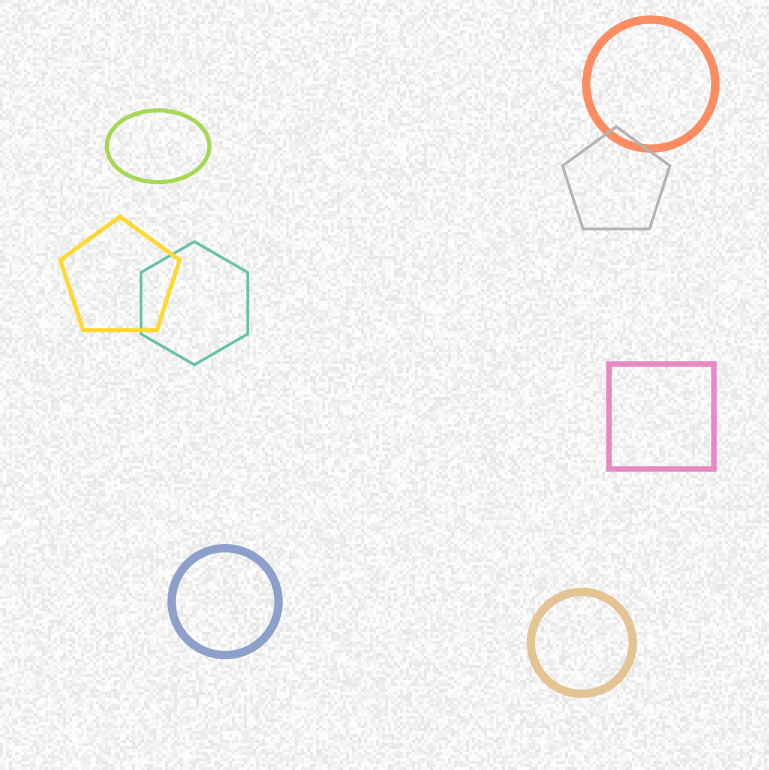[{"shape": "hexagon", "thickness": 1, "radius": 0.4, "center": [0.252, 0.606]}, {"shape": "circle", "thickness": 3, "radius": 0.42, "center": [0.845, 0.891]}, {"shape": "circle", "thickness": 3, "radius": 0.35, "center": [0.292, 0.219]}, {"shape": "square", "thickness": 2, "radius": 0.34, "center": [0.859, 0.459]}, {"shape": "oval", "thickness": 1.5, "radius": 0.33, "center": [0.205, 0.81]}, {"shape": "pentagon", "thickness": 1.5, "radius": 0.41, "center": [0.156, 0.637]}, {"shape": "circle", "thickness": 3, "radius": 0.33, "center": [0.756, 0.165]}, {"shape": "pentagon", "thickness": 1, "radius": 0.37, "center": [0.8, 0.762]}]